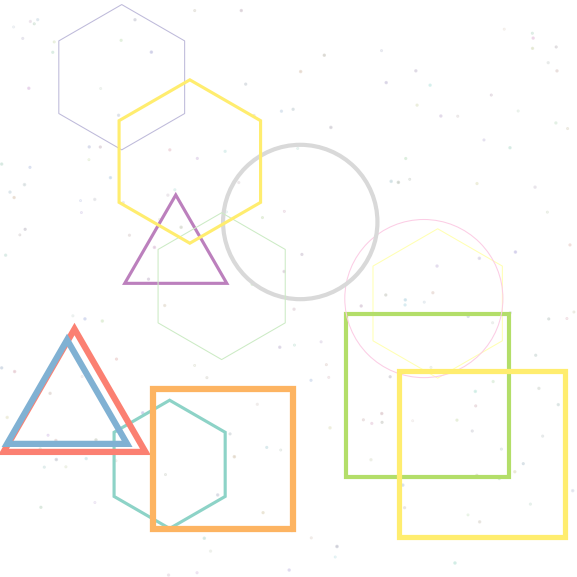[{"shape": "hexagon", "thickness": 1.5, "radius": 0.56, "center": [0.294, 0.195]}, {"shape": "hexagon", "thickness": 0.5, "radius": 0.65, "center": [0.758, 0.474]}, {"shape": "hexagon", "thickness": 0.5, "radius": 0.63, "center": [0.211, 0.865]}, {"shape": "triangle", "thickness": 3, "radius": 0.71, "center": [0.129, 0.288]}, {"shape": "triangle", "thickness": 3, "radius": 0.6, "center": [0.116, 0.291]}, {"shape": "square", "thickness": 3, "radius": 0.61, "center": [0.386, 0.204]}, {"shape": "square", "thickness": 2, "radius": 0.71, "center": [0.74, 0.315]}, {"shape": "circle", "thickness": 0.5, "radius": 0.68, "center": [0.734, 0.482]}, {"shape": "circle", "thickness": 2, "radius": 0.67, "center": [0.52, 0.615]}, {"shape": "triangle", "thickness": 1.5, "radius": 0.51, "center": [0.304, 0.56]}, {"shape": "hexagon", "thickness": 0.5, "radius": 0.64, "center": [0.384, 0.504]}, {"shape": "square", "thickness": 2.5, "radius": 0.72, "center": [0.834, 0.213]}, {"shape": "hexagon", "thickness": 1.5, "radius": 0.71, "center": [0.329, 0.719]}]